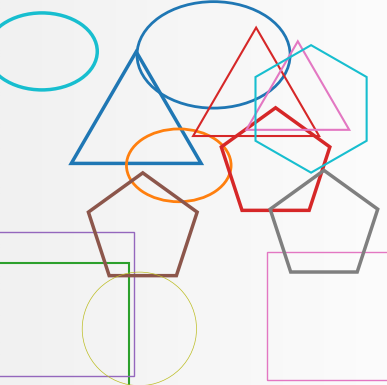[{"shape": "triangle", "thickness": 2.5, "radius": 0.97, "center": [0.352, 0.672]}, {"shape": "oval", "thickness": 2, "radius": 0.99, "center": [0.551, 0.857]}, {"shape": "oval", "thickness": 2, "radius": 0.68, "center": [0.461, 0.571]}, {"shape": "square", "thickness": 1.5, "radius": 0.92, "center": [0.147, 0.132]}, {"shape": "triangle", "thickness": 1.5, "radius": 0.94, "center": [0.661, 0.741]}, {"shape": "pentagon", "thickness": 2.5, "radius": 0.74, "center": [0.711, 0.573]}, {"shape": "square", "thickness": 1, "radius": 0.93, "center": [0.16, 0.209]}, {"shape": "pentagon", "thickness": 2.5, "radius": 0.74, "center": [0.368, 0.403]}, {"shape": "square", "thickness": 1, "radius": 0.84, "center": [0.856, 0.179]}, {"shape": "triangle", "thickness": 1.5, "radius": 0.77, "center": [0.769, 0.739]}, {"shape": "pentagon", "thickness": 2.5, "radius": 0.73, "center": [0.836, 0.412]}, {"shape": "circle", "thickness": 0.5, "radius": 0.74, "center": [0.36, 0.146]}, {"shape": "hexagon", "thickness": 1.5, "radius": 0.83, "center": [0.803, 0.717]}, {"shape": "oval", "thickness": 2.5, "radius": 0.71, "center": [0.108, 0.866]}]